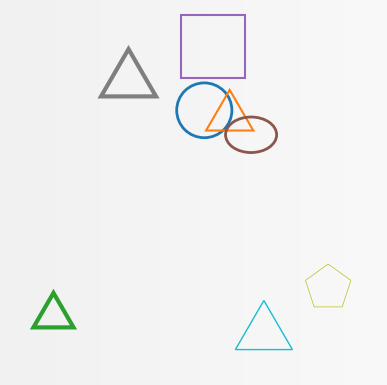[{"shape": "circle", "thickness": 2, "radius": 0.36, "center": [0.527, 0.714]}, {"shape": "triangle", "thickness": 1.5, "radius": 0.35, "center": [0.593, 0.696]}, {"shape": "triangle", "thickness": 3, "radius": 0.3, "center": [0.138, 0.179]}, {"shape": "square", "thickness": 1.5, "radius": 0.41, "center": [0.55, 0.878]}, {"shape": "oval", "thickness": 2, "radius": 0.33, "center": [0.648, 0.65]}, {"shape": "triangle", "thickness": 3, "radius": 0.41, "center": [0.332, 0.791]}, {"shape": "pentagon", "thickness": 0.5, "radius": 0.31, "center": [0.847, 0.253]}, {"shape": "triangle", "thickness": 1, "radius": 0.42, "center": [0.681, 0.135]}]